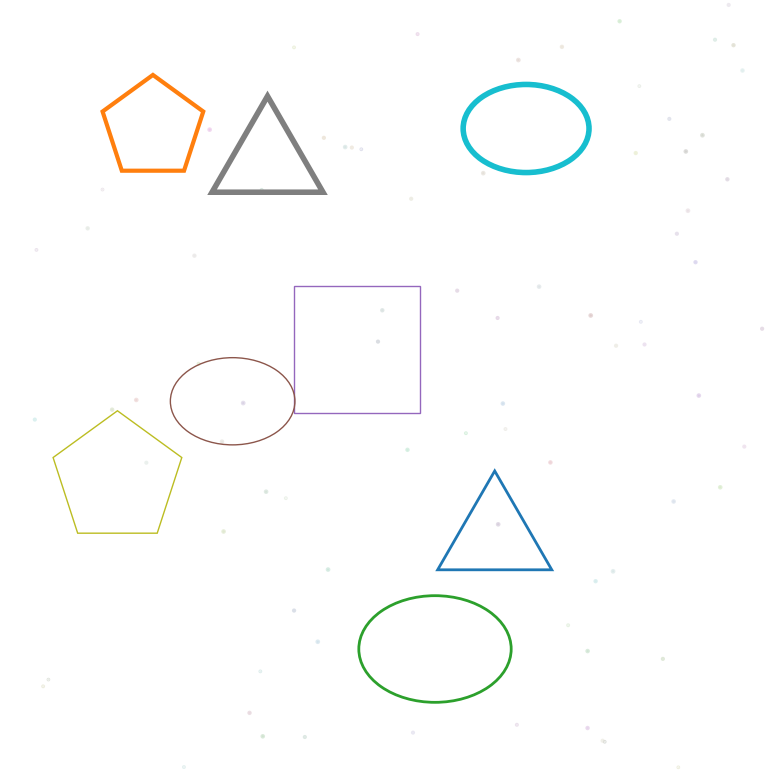[{"shape": "triangle", "thickness": 1, "radius": 0.43, "center": [0.642, 0.303]}, {"shape": "pentagon", "thickness": 1.5, "radius": 0.34, "center": [0.199, 0.834]}, {"shape": "oval", "thickness": 1, "radius": 0.49, "center": [0.565, 0.157]}, {"shape": "square", "thickness": 0.5, "radius": 0.41, "center": [0.464, 0.546]}, {"shape": "oval", "thickness": 0.5, "radius": 0.4, "center": [0.302, 0.479]}, {"shape": "triangle", "thickness": 2, "radius": 0.42, "center": [0.347, 0.792]}, {"shape": "pentagon", "thickness": 0.5, "radius": 0.44, "center": [0.153, 0.379]}, {"shape": "oval", "thickness": 2, "radius": 0.41, "center": [0.683, 0.833]}]